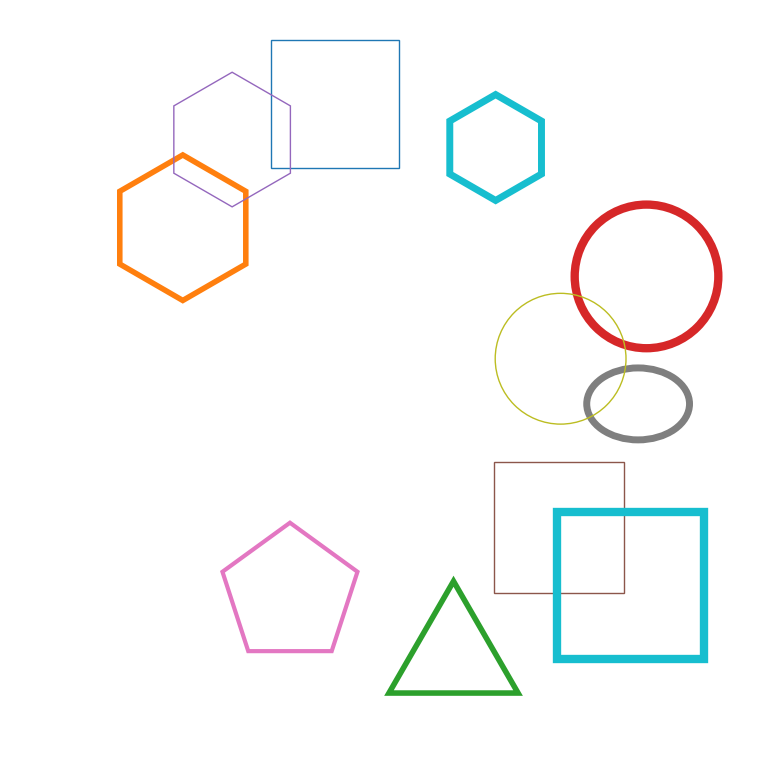[{"shape": "square", "thickness": 0.5, "radius": 0.41, "center": [0.435, 0.865]}, {"shape": "hexagon", "thickness": 2, "radius": 0.47, "center": [0.237, 0.704]}, {"shape": "triangle", "thickness": 2, "radius": 0.48, "center": [0.589, 0.148]}, {"shape": "circle", "thickness": 3, "radius": 0.47, "center": [0.84, 0.641]}, {"shape": "hexagon", "thickness": 0.5, "radius": 0.44, "center": [0.301, 0.819]}, {"shape": "square", "thickness": 0.5, "radius": 0.42, "center": [0.726, 0.315]}, {"shape": "pentagon", "thickness": 1.5, "radius": 0.46, "center": [0.377, 0.229]}, {"shape": "oval", "thickness": 2.5, "radius": 0.33, "center": [0.829, 0.475]}, {"shape": "circle", "thickness": 0.5, "radius": 0.42, "center": [0.728, 0.534]}, {"shape": "square", "thickness": 3, "radius": 0.48, "center": [0.819, 0.24]}, {"shape": "hexagon", "thickness": 2.5, "radius": 0.34, "center": [0.644, 0.808]}]